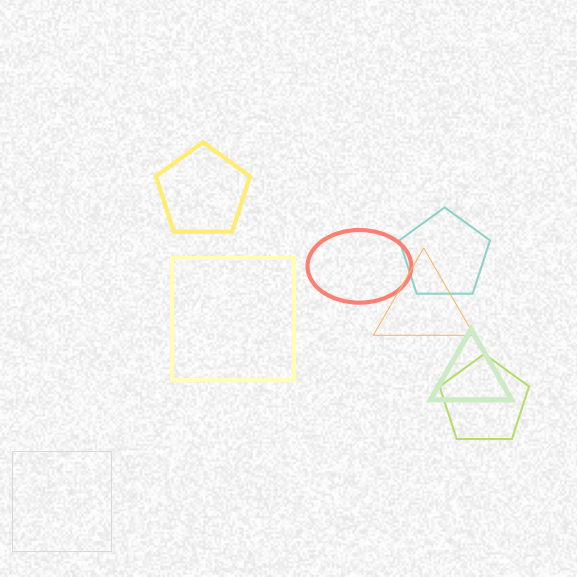[{"shape": "pentagon", "thickness": 1, "radius": 0.41, "center": [0.77, 0.557]}, {"shape": "square", "thickness": 2, "radius": 0.53, "center": [0.403, 0.447]}, {"shape": "oval", "thickness": 2, "radius": 0.45, "center": [0.622, 0.538]}, {"shape": "triangle", "thickness": 0.5, "radius": 0.5, "center": [0.734, 0.469]}, {"shape": "pentagon", "thickness": 1, "radius": 0.41, "center": [0.839, 0.305]}, {"shape": "square", "thickness": 0.5, "radius": 0.43, "center": [0.106, 0.131]}, {"shape": "triangle", "thickness": 2.5, "radius": 0.41, "center": [0.816, 0.348]}, {"shape": "pentagon", "thickness": 2, "radius": 0.43, "center": [0.351, 0.667]}]